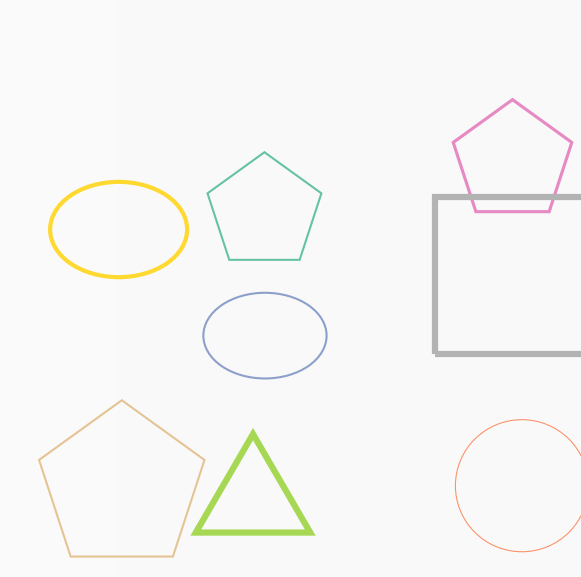[{"shape": "pentagon", "thickness": 1, "radius": 0.52, "center": [0.455, 0.633]}, {"shape": "circle", "thickness": 0.5, "radius": 0.57, "center": [0.898, 0.158]}, {"shape": "oval", "thickness": 1, "radius": 0.53, "center": [0.456, 0.418]}, {"shape": "pentagon", "thickness": 1.5, "radius": 0.54, "center": [0.882, 0.719]}, {"shape": "triangle", "thickness": 3, "radius": 0.57, "center": [0.435, 0.134]}, {"shape": "oval", "thickness": 2, "radius": 0.59, "center": [0.204, 0.602]}, {"shape": "pentagon", "thickness": 1, "radius": 0.75, "center": [0.21, 0.156]}, {"shape": "square", "thickness": 3, "radius": 0.68, "center": [0.883, 0.522]}]